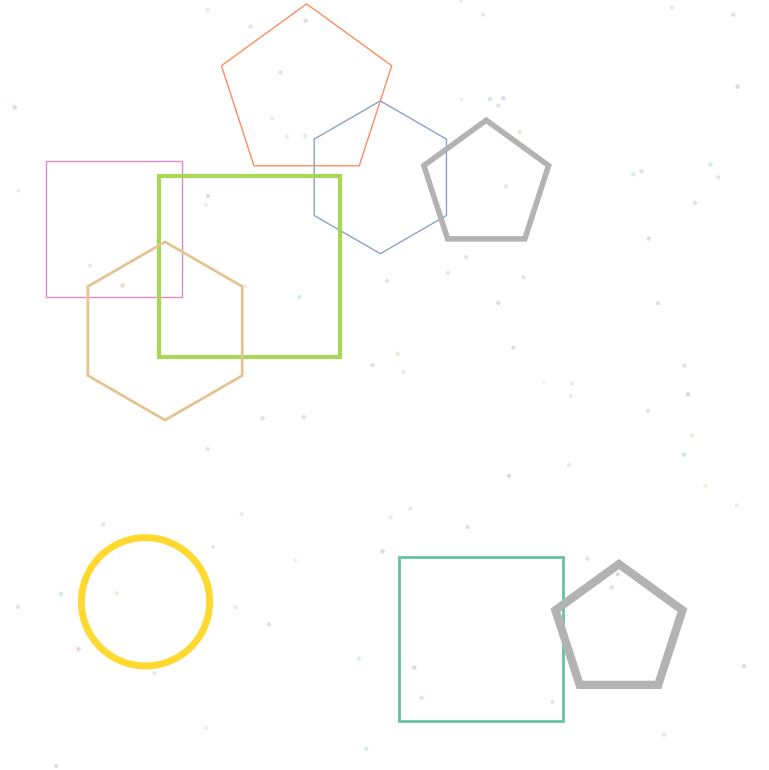[{"shape": "square", "thickness": 1, "radius": 0.53, "center": [0.624, 0.17]}, {"shape": "pentagon", "thickness": 0.5, "radius": 0.58, "center": [0.398, 0.879]}, {"shape": "hexagon", "thickness": 0.5, "radius": 0.5, "center": [0.494, 0.77]}, {"shape": "square", "thickness": 0.5, "radius": 0.44, "center": [0.148, 0.703]}, {"shape": "square", "thickness": 1.5, "radius": 0.59, "center": [0.324, 0.654]}, {"shape": "circle", "thickness": 2.5, "radius": 0.42, "center": [0.189, 0.218]}, {"shape": "hexagon", "thickness": 1, "radius": 0.58, "center": [0.214, 0.57]}, {"shape": "pentagon", "thickness": 3, "radius": 0.43, "center": [0.804, 0.181]}, {"shape": "pentagon", "thickness": 2, "radius": 0.43, "center": [0.631, 0.759]}]